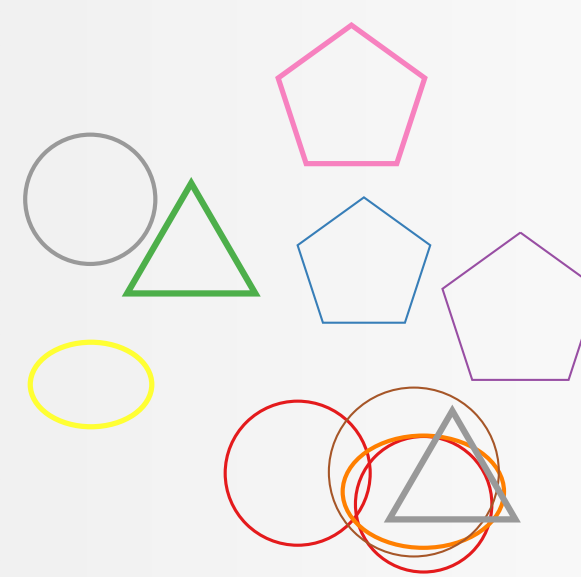[{"shape": "circle", "thickness": 1.5, "radius": 0.62, "center": [0.512, 0.18]}, {"shape": "circle", "thickness": 1.5, "radius": 0.59, "center": [0.729, 0.126]}, {"shape": "pentagon", "thickness": 1, "radius": 0.6, "center": [0.626, 0.537]}, {"shape": "triangle", "thickness": 3, "radius": 0.64, "center": [0.329, 0.555]}, {"shape": "pentagon", "thickness": 1, "radius": 0.71, "center": [0.895, 0.455]}, {"shape": "oval", "thickness": 2, "radius": 0.69, "center": [0.728, 0.148]}, {"shape": "oval", "thickness": 2.5, "radius": 0.52, "center": [0.157, 0.333]}, {"shape": "circle", "thickness": 1, "radius": 0.73, "center": [0.712, 0.182]}, {"shape": "pentagon", "thickness": 2.5, "radius": 0.66, "center": [0.605, 0.823]}, {"shape": "triangle", "thickness": 3, "radius": 0.63, "center": [0.778, 0.162]}, {"shape": "circle", "thickness": 2, "radius": 0.56, "center": [0.155, 0.654]}]